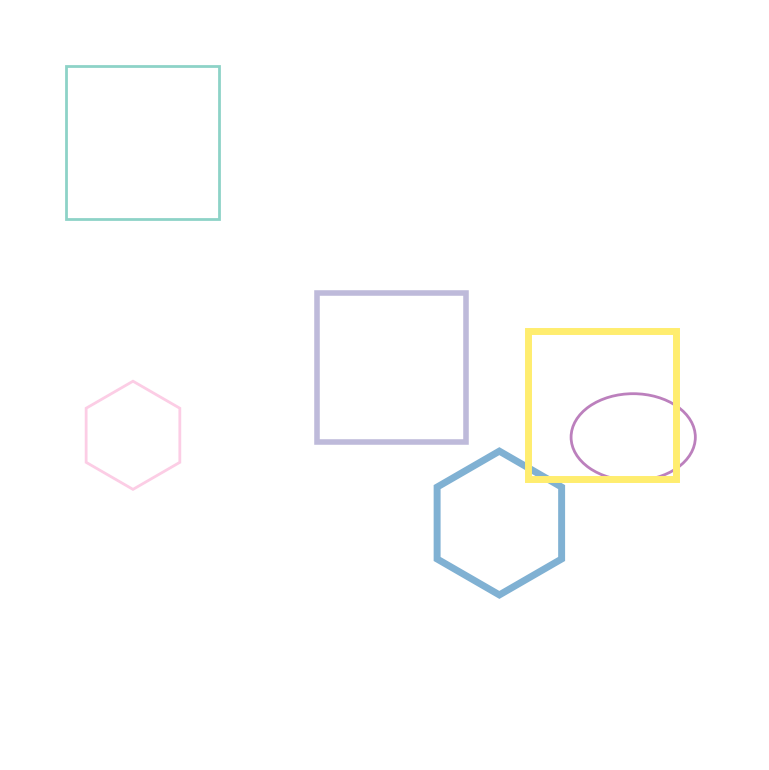[{"shape": "square", "thickness": 1, "radius": 0.5, "center": [0.185, 0.815]}, {"shape": "square", "thickness": 2, "radius": 0.48, "center": [0.509, 0.523]}, {"shape": "hexagon", "thickness": 2.5, "radius": 0.47, "center": [0.649, 0.321]}, {"shape": "hexagon", "thickness": 1, "radius": 0.35, "center": [0.173, 0.435]}, {"shape": "oval", "thickness": 1, "radius": 0.4, "center": [0.822, 0.432]}, {"shape": "square", "thickness": 2.5, "radius": 0.48, "center": [0.782, 0.474]}]